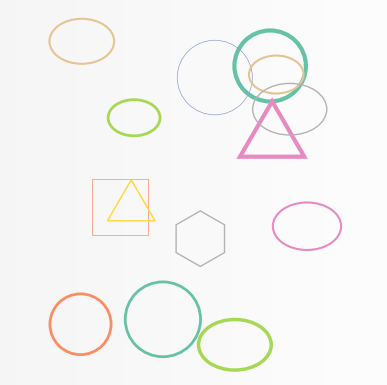[{"shape": "circle", "thickness": 3, "radius": 0.46, "center": [0.697, 0.829]}, {"shape": "circle", "thickness": 2, "radius": 0.49, "center": [0.42, 0.171]}, {"shape": "square", "thickness": 0.5, "radius": 0.36, "center": [0.311, 0.462]}, {"shape": "circle", "thickness": 2, "radius": 0.39, "center": [0.208, 0.158]}, {"shape": "circle", "thickness": 0.5, "radius": 0.48, "center": [0.554, 0.799]}, {"shape": "oval", "thickness": 1.5, "radius": 0.44, "center": [0.792, 0.412]}, {"shape": "triangle", "thickness": 3, "radius": 0.48, "center": [0.702, 0.641]}, {"shape": "oval", "thickness": 2, "radius": 0.34, "center": [0.346, 0.694]}, {"shape": "oval", "thickness": 2.5, "radius": 0.47, "center": [0.606, 0.104]}, {"shape": "triangle", "thickness": 1, "radius": 0.35, "center": [0.339, 0.462]}, {"shape": "oval", "thickness": 1.5, "radius": 0.35, "center": [0.713, 0.806]}, {"shape": "oval", "thickness": 1.5, "radius": 0.42, "center": [0.211, 0.893]}, {"shape": "oval", "thickness": 1, "radius": 0.48, "center": [0.748, 0.716]}, {"shape": "hexagon", "thickness": 1, "radius": 0.36, "center": [0.517, 0.38]}]